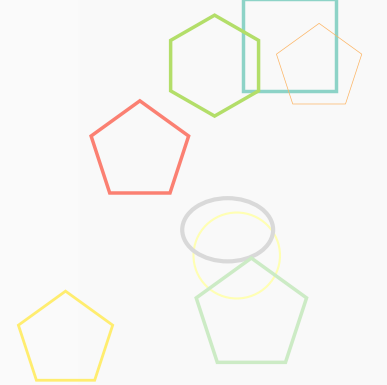[{"shape": "square", "thickness": 2.5, "radius": 0.6, "center": [0.747, 0.882]}, {"shape": "circle", "thickness": 1.5, "radius": 0.56, "center": [0.611, 0.336]}, {"shape": "pentagon", "thickness": 2.5, "radius": 0.66, "center": [0.361, 0.606]}, {"shape": "pentagon", "thickness": 0.5, "radius": 0.58, "center": [0.823, 0.824]}, {"shape": "hexagon", "thickness": 2.5, "radius": 0.66, "center": [0.554, 0.83]}, {"shape": "oval", "thickness": 3, "radius": 0.59, "center": [0.588, 0.403]}, {"shape": "pentagon", "thickness": 2.5, "radius": 0.75, "center": [0.649, 0.18]}, {"shape": "pentagon", "thickness": 2, "radius": 0.64, "center": [0.169, 0.116]}]